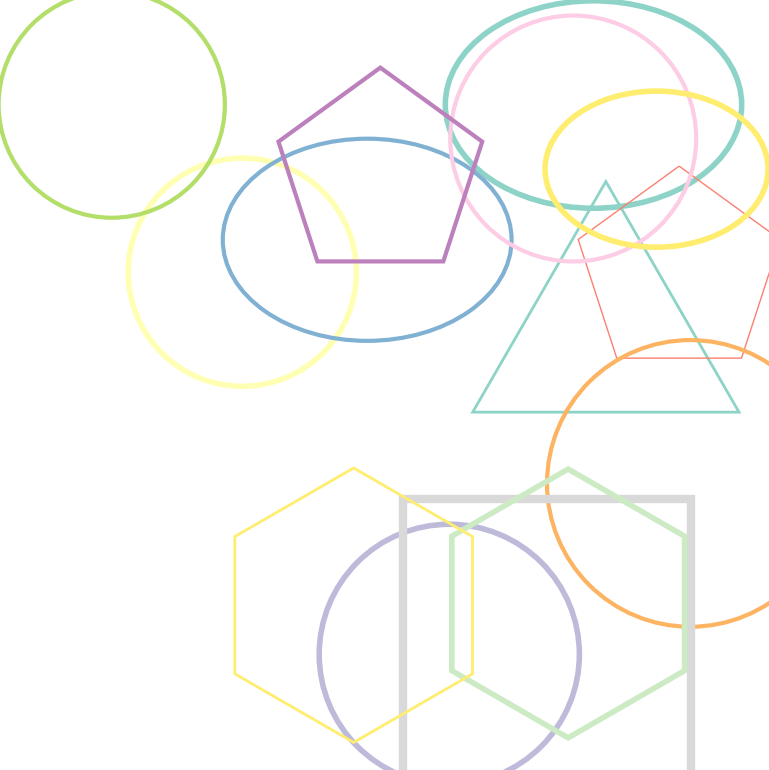[{"shape": "triangle", "thickness": 1, "radius": 1.0, "center": [0.787, 0.565]}, {"shape": "oval", "thickness": 2, "radius": 0.96, "center": [0.771, 0.864]}, {"shape": "circle", "thickness": 2, "radius": 0.74, "center": [0.315, 0.646]}, {"shape": "circle", "thickness": 2, "radius": 0.84, "center": [0.583, 0.15]}, {"shape": "pentagon", "thickness": 0.5, "radius": 0.69, "center": [0.882, 0.646]}, {"shape": "oval", "thickness": 1.5, "radius": 0.94, "center": [0.477, 0.689]}, {"shape": "circle", "thickness": 1.5, "radius": 0.93, "center": [0.897, 0.372]}, {"shape": "circle", "thickness": 1.5, "radius": 0.73, "center": [0.145, 0.864]}, {"shape": "circle", "thickness": 1.5, "radius": 0.8, "center": [0.744, 0.82]}, {"shape": "square", "thickness": 3, "radius": 0.93, "center": [0.71, 0.165]}, {"shape": "pentagon", "thickness": 1.5, "radius": 0.7, "center": [0.494, 0.773]}, {"shape": "hexagon", "thickness": 2, "radius": 0.87, "center": [0.738, 0.216]}, {"shape": "oval", "thickness": 2, "radius": 0.72, "center": [0.853, 0.78]}, {"shape": "hexagon", "thickness": 1, "radius": 0.89, "center": [0.459, 0.214]}]